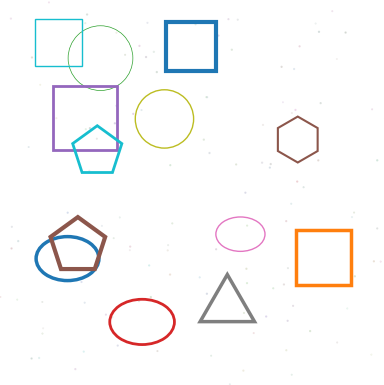[{"shape": "oval", "thickness": 2.5, "radius": 0.41, "center": [0.175, 0.328]}, {"shape": "square", "thickness": 3, "radius": 0.32, "center": [0.495, 0.879]}, {"shape": "square", "thickness": 2.5, "radius": 0.35, "center": [0.84, 0.331]}, {"shape": "circle", "thickness": 0.5, "radius": 0.42, "center": [0.261, 0.849]}, {"shape": "oval", "thickness": 2, "radius": 0.42, "center": [0.369, 0.164]}, {"shape": "square", "thickness": 2, "radius": 0.42, "center": [0.221, 0.694]}, {"shape": "hexagon", "thickness": 1.5, "radius": 0.3, "center": [0.773, 0.638]}, {"shape": "pentagon", "thickness": 3, "radius": 0.37, "center": [0.202, 0.362]}, {"shape": "oval", "thickness": 1, "radius": 0.32, "center": [0.624, 0.392]}, {"shape": "triangle", "thickness": 2.5, "radius": 0.41, "center": [0.59, 0.205]}, {"shape": "circle", "thickness": 1, "radius": 0.38, "center": [0.427, 0.691]}, {"shape": "pentagon", "thickness": 2, "radius": 0.34, "center": [0.253, 0.606]}, {"shape": "square", "thickness": 1, "radius": 0.3, "center": [0.153, 0.89]}]